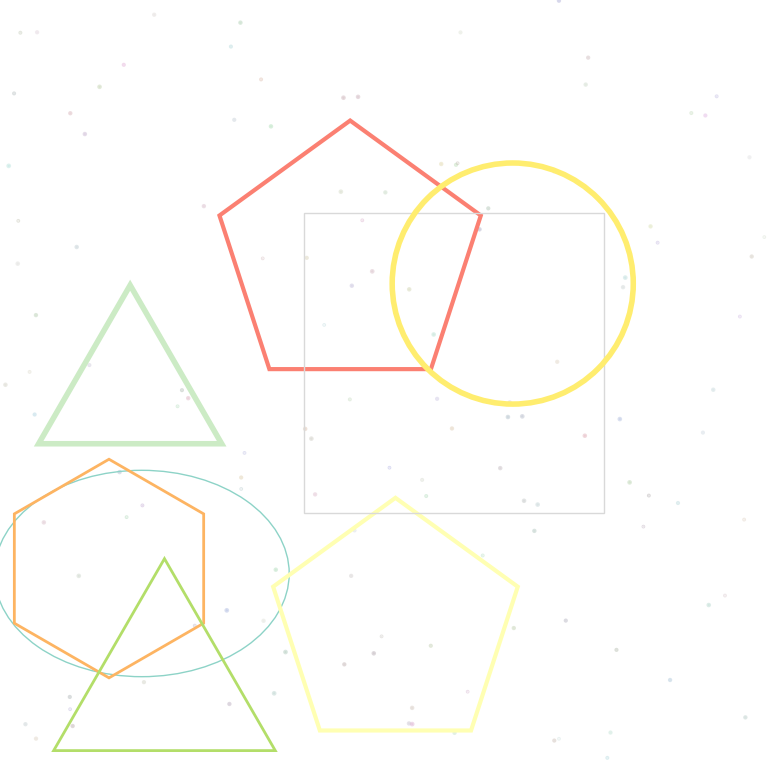[{"shape": "oval", "thickness": 0.5, "radius": 0.96, "center": [0.184, 0.255]}, {"shape": "pentagon", "thickness": 1.5, "radius": 0.84, "center": [0.514, 0.186]}, {"shape": "pentagon", "thickness": 1.5, "radius": 0.89, "center": [0.455, 0.665]}, {"shape": "hexagon", "thickness": 1, "radius": 0.71, "center": [0.142, 0.262]}, {"shape": "triangle", "thickness": 1, "radius": 0.83, "center": [0.214, 0.108]}, {"shape": "square", "thickness": 0.5, "radius": 0.98, "center": [0.589, 0.529]}, {"shape": "triangle", "thickness": 2, "radius": 0.69, "center": [0.169, 0.492]}, {"shape": "circle", "thickness": 2, "radius": 0.78, "center": [0.666, 0.632]}]